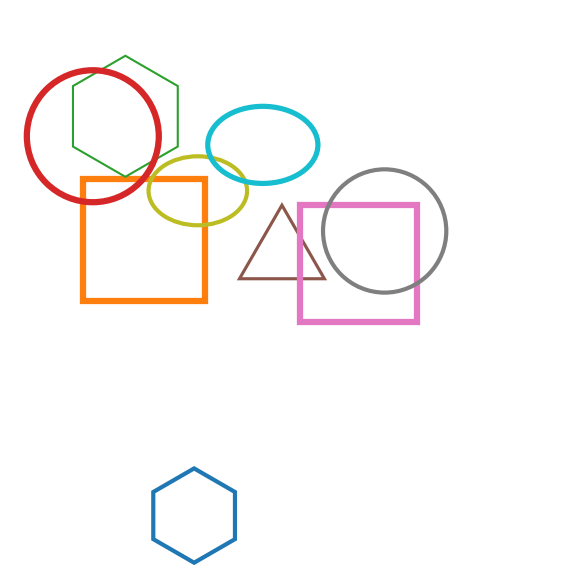[{"shape": "hexagon", "thickness": 2, "radius": 0.41, "center": [0.336, 0.106]}, {"shape": "square", "thickness": 3, "radius": 0.52, "center": [0.249, 0.583]}, {"shape": "hexagon", "thickness": 1, "radius": 0.52, "center": [0.217, 0.798]}, {"shape": "circle", "thickness": 3, "radius": 0.57, "center": [0.161, 0.763]}, {"shape": "triangle", "thickness": 1.5, "radius": 0.42, "center": [0.488, 0.559]}, {"shape": "square", "thickness": 3, "radius": 0.51, "center": [0.62, 0.543]}, {"shape": "circle", "thickness": 2, "radius": 0.53, "center": [0.666, 0.599]}, {"shape": "oval", "thickness": 2, "radius": 0.43, "center": [0.343, 0.669]}, {"shape": "oval", "thickness": 2.5, "radius": 0.48, "center": [0.455, 0.748]}]